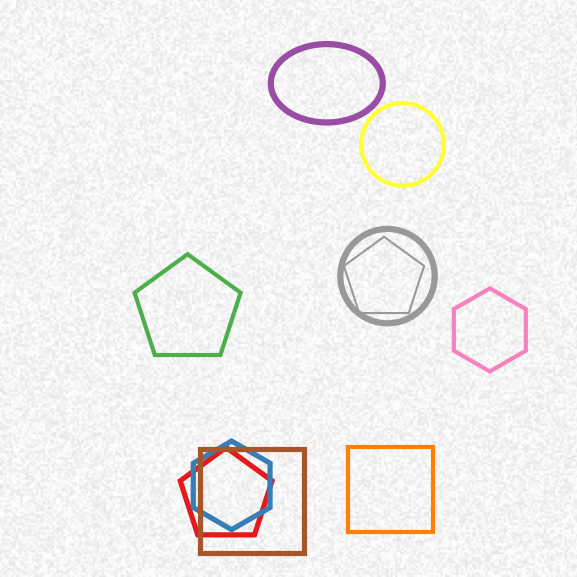[{"shape": "pentagon", "thickness": 2.5, "radius": 0.42, "center": [0.392, 0.141]}, {"shape": "hexagon", "thickness": 2.5, "radius": 0.38, "center": [0.401, 0.159]}, {"shape": "pentagon", "thickness": 2, "radius": 0.48, "center": [0.325, 0.462]}, {"shape": "oval", "thickness": 3, "radius": 0.48, "center": [0.566, 0.855]}, {"shape": "square", "thickness": 2, "radius": 0.37, "center": [0.677, 0.152]}, {"shape": "circle", "thickness": 2, "radius": 0.36, "center": [0.697, 0.749]}, {"shape": "square", "thickness": 2.5, "radius": 0.45, "center": [0.436, 0.131]}, {"shape": "hexagon", "thickness": 2, "radius": 0.36, "center": [0.848, 0.428]}, {"shape": "pentagon", "thickness": 1, "radius": 0.36, "center": [0.665, 0.516]}, {"shape": "circle", "thickness": 3, "radius": 0.41, "center": [0.671, 0.521]}]